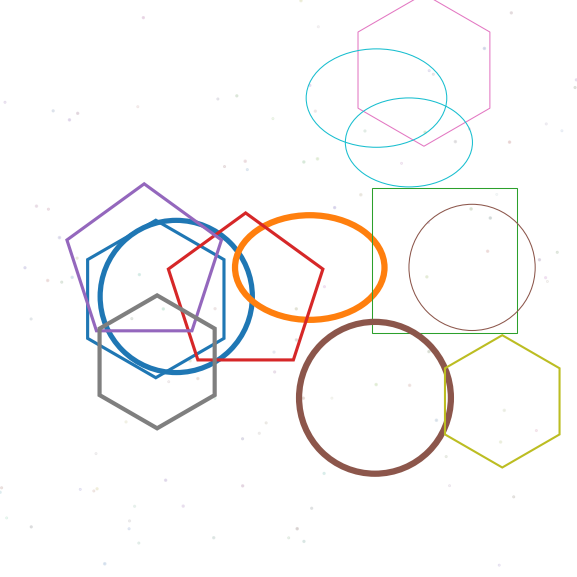[{"shape": "hexagon", "thickness": 1.5, "radius": 0.68, "center": [0.27, 0.481]}, {"shape": "circle", "thickness": 2.5, "radius": 0.66, "center": [0.305, 0.486]}, {"shape": "oval", "thickness": 3, "radius": 0.65, "center": [0.536, 0.536]}, {"shape": "square", "thickness": 0.5, "radius": 0.63, "center": [0.77, 0.548]}, {"shape": "pentagon", "thickness": 1.5, "radius": 0.7, "center": [0.425, 0.49]}, {"shape": "pentagon", "thickness": 1.5, "radius": 0.7, "center": [0.25, 0.54]}, {"shape": "circle", "thickness": 0.5, "radius": 0.55, "center": [0.817, 0.536]}, {"shape": "circle", "thickness": 3, "radius": 0.66, "center": [0.649, 0.31]}, {"shape": "hexagon", "thickness": 0.5, "radius": 0.66, "center": [0.734, 0.878]}, {"shape": "hexagon", "thickness": 2, "radius": 0.58, "center": [0.272, 0.373]}, {"shape": "hexagon", "thickness": 1, "radius": 0.57, "center": [0.87, 0.304]}, {"shape": "oval", "thickness": 0.5, "radius": 0.61, "center": [0.652, 0.829]}, {"shape": "oval", "thickness": 0.5, "radius": 0.55, "center": [0.708, 0.753]}]